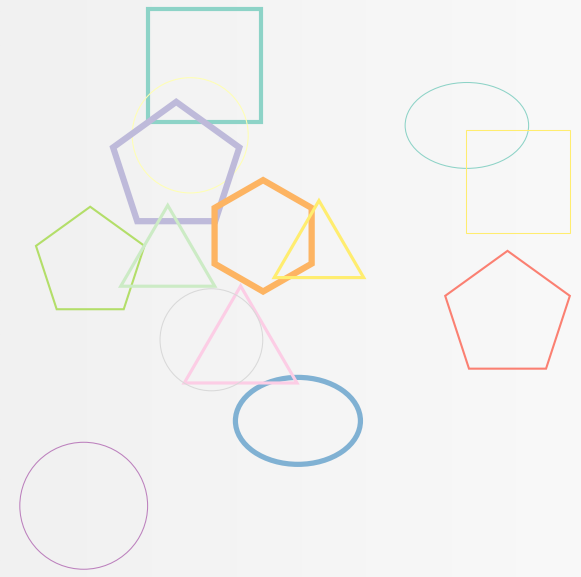[{"shape": "square", "thickness": 2, "radius": 0.49, "center": [0.352, 0.886]}, {"shape": "oval", "thickness": 0.5, "radius": 0.53, "center": [0.803, 0.782]}, {"shape": "circle", "thickness": 0.5, "radius": 0.5, "center": [0.327, 0.765]}, {"shape": "pentagon", "thickness": 3, "radius": 0.57, "center": [0.303, 0.709]}, {"shape": "pentagon", "thickness": 1, "radius": 0.56, "center": [0.873, 0.452]}, {"shape": "oval", "thickness": 2.5, "radius": 0.54, "center": [0.513, 0.27]}, {"shape": "hexagon", "thickness": 3, "radius": 0.48, "center": [0.453, 0.591]}, {"shape": "pentagon", "thickness": 1, "radius": 0.49, "center": [0.155, 0.543]}, {"shape": "triangle", "thickness": 1.5, "radius": 0.56, "center": [0.414, 0.392]}, {"shape": "circle", "thickness": 0.5, "radius": 0.44, "center": [0.364, 0.411]}, {"shape": "circle", "thickness": 0.5, "radius": 0.55, "center": [0.144, 0.123]}, {"shape": "triangle", "thickness": 1.5, "radius": 0.47, "center": [0.289, 0.55]}, {"shape": "square", "thickness": 0.5, "radius": 0.45, "center": [0.891, 0.684]}, {"shape": "triangle", "thickness": 1.5, "radius": 0.44, "center": [0.549, 0.563]}]